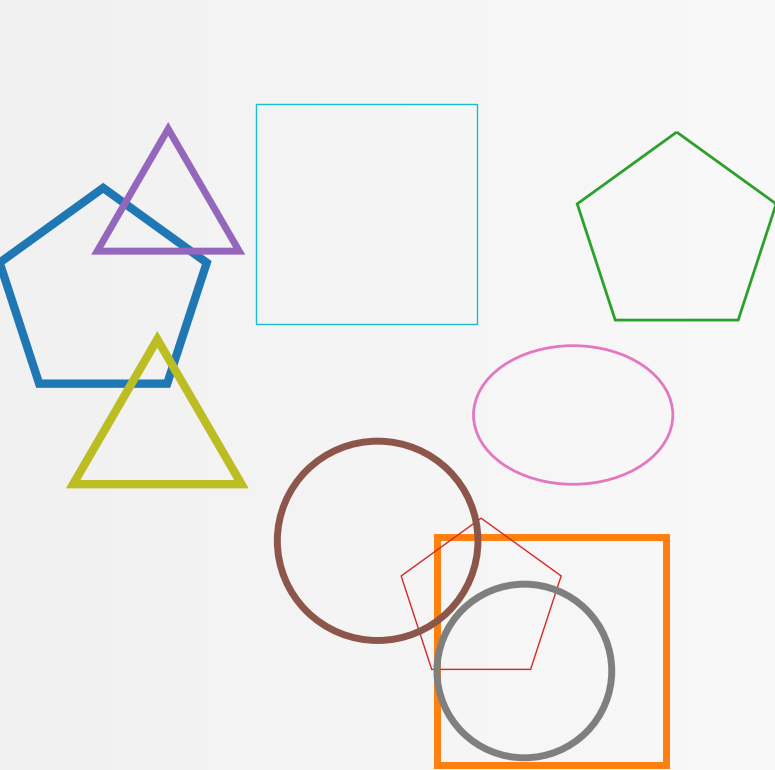[{"shape": "pentagon", "thickness": 3, "radius": 0.7, "center": [0.133, 0.615]}, {"shape": "square", "thickness": 2.5, "radius": 0.74, "center": [0.712, 0.155]}, {"shape": "pentagon", "thickness": 1, "radius": 0.67, "center": [0.873, 0.693]}, {"shape": "pentagon", "thickness": 0.5, "radius": 0.54, "center": [0.621, 0.218]}, {"shape": "triangle", "thickness": 2.5, "radius": 0.53, "center": [0.217, 0.727]}, {"shape": "circle", "thickness": 2.5, "radius": 0.65, "center": [0.487, 0.298]}, {"shape": "oval", "thickness": 1, "radius": 0.64, "center": [0.74, 0.461]}, {"shape": "circle", "thickness": 2.5, "radius": 0.56, "center": [0.677, 0.129]}, {"shape": "triangle", "thickness": 3, "radius": 0.63, "center": [0.203, 0.434]}, {"shape": "square", "thickness": 0.5, "radius": 0.72, "center": [0.473, 0.722]}]